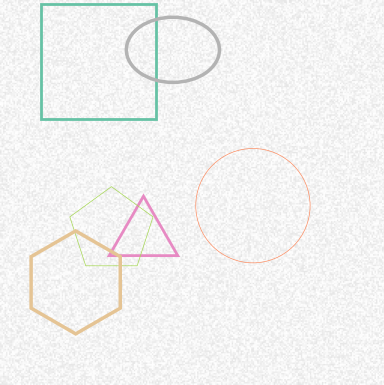[{"shape": "square", "thickness": 2, "radius": 0.74, "center": [0.256, 0.84]}, {"shape": "circle", "thickness": 0.5, "radius": 0.74, "center": [0.657, 0.466]}, {"shape": "triangle", "thickness": 2, "radius": 0.51, "center": [0.373, 0.387]}, {"shape": "pentagon", "thickness": 0.5, "radius": 0.57, "center": [0.289, 0.402]}, {"shape": "hexagon", "thickness": 2.5, "radius": 0.67, "center": [0.197, 0.267]}, {"shape": "oval", "thickness": 2.5, "radius": 0.6, "center": [0.449, 0.871]}]